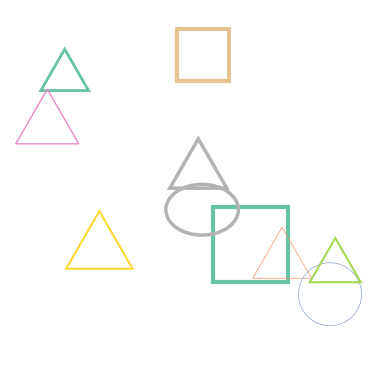[{"shape": "triangle", "thickness": 2, "radius": 0.36, "center": [0.168, 0.801]}, {"shape": "square", "thickness": 3, "radius": 0.49, "center": [0.65, 0.365]}, {"shape": "triangle", "thickness": 0.5, "radius": 0.44, "center": [0.733, 0.321]}, {"shape": "circle", "thickness": 0.5, "radius": 0.41, "center": [0.857, 0.236]}, {"shape": "triangle", "thickness": 1, "radius": 0.47, "center": [0.123, 0.674]}, {"shape": "triangle", "thickness": 1.5, "radius": 0.38, "center": [0.871, 0.305]}, {"shape": "triangle", "thickness": 1.5, "radius": 0.5, "center": [0.258, 0.352]}, {"shape": "square", "thickness": 3, "radius": 0.34, "center": [0.527, 0.857]}, {"shape": "triangle", "thickness": 2.5, "radius": 0.43, "center": [0.515, 0.554]}, {"shape": "oval", "thickness": 2.5, "radius": 0.47, "center": [0.525, 0.455]}]